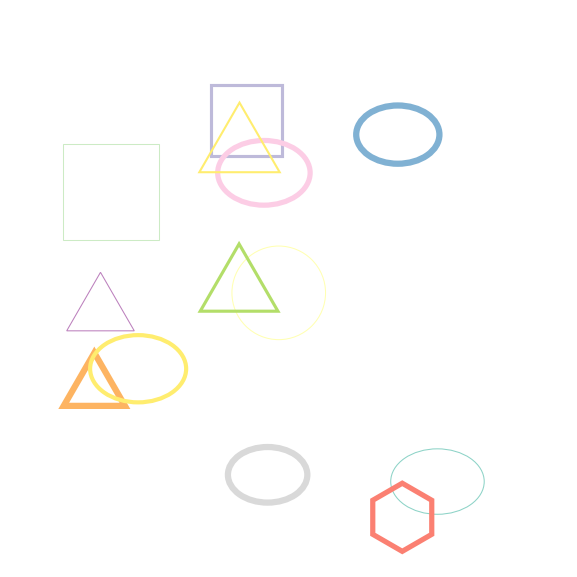[{"shape": "oval", "thickness": 0.5, "radius": 0.4, "center": [0.758, 0.165]}, {"shape": "circle", "thickness": 0.5, "radius": 0.41, "center": [0.483, 0.492]}, {"shape": "square", "thickness": 1.5, "radius": 0.31, "center": [0.427, 0.791]}, {"shape": "hexagon", "thickness": 2.5, "radius": 0.29, "center": [0.697, 0.103]}, {"shape": "oval", "thickness": 3, "radius": 0.36, "center": [0.689, 0.766]}, {"shape": "triangle", "thickness": 3, "radius": 0.31, "center": [0.163, 0.327]}, {"shape": "triangle", "thickness": 1.5, "radius": 0.39, "center": [0.414, 0.499]}, {"shape": "oval", "thickness": 2.5, "radius": 0.4, "center": [0.457, 0.7]}, {"shape": "oval", "thickness": 3, "radius": 0.34, "center": [0.463, 0.177]}, {"shape": "triangle", "thickness": 0.5, "radius": 0.34, "center": [0.174, 0.46]}, {"shape": "square", "thickness": 0.5, "radius": 0.42, "center": [0.192, 0.667]}, {"shape": "triangle", "thickness": 1, "radius": 0.4, "center": [0.415, 0.741]}, {"shape": "oval", "thickness": 2, "radius": 0.42, "center": [0.239, 0.361]}]